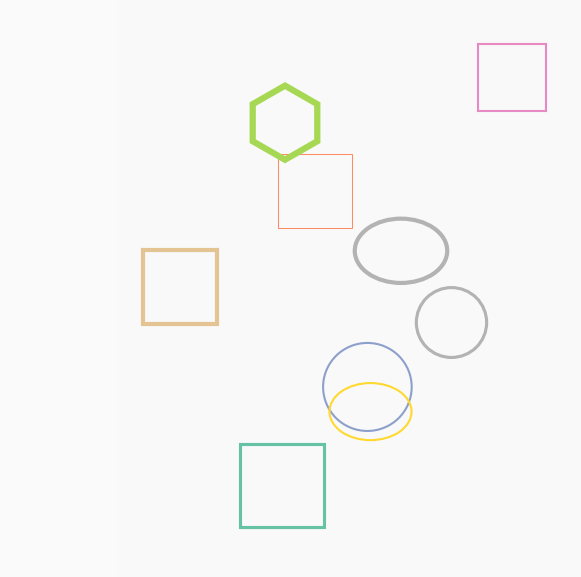[{"shape": "square", "thickness": 1.5, "radius": 0.36, "center": [0.485, 0.158]}, {"shape": "square", "thickness": 0.5, "radius": 0.32, "center": [0.542, 0.668]}, {"shape": "circle", "thickness": 1, "radius": 0.38, "center": [0.632, 0.329]}, {"shape": "square", "thickness": 1, "radius": 0.29, "center": [0.881, 0.865]}, {"shape": "hexagon", "thickness": 3, "radius": 0.32, "center": [0.49, 0.787]}, {"shape": "oval", "thickness": 1, "radius": 0.35, "center": [0.637, 0.286]}, {"shape": "square", "thickness": 2, "radius": 0.32, "center": [0.31, 0.503]}, {"shape": "oval", "thickness": 2, "radius": 0.4, "center": [0.69, 0.565]}, {"shape": "circle", "thickness": 1.5, "radius": 0.3, "center": [0.777, 0.441]}]